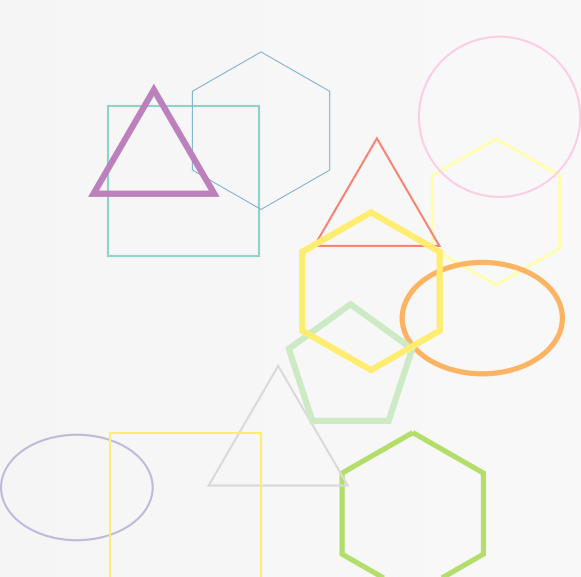[{"shape": "square", "thickness": 1, "radius": 0.65, "center": [0.316, 0.686]}, {"shape": "hexagon", "thickness": 1.5, "radius": 0.63, "center": [0.853, 0.632]}, {"shape": "oval", "thickness": 1, "radius": 0.65, "center": [0.132, 0.155]}, {"shape": "triangle", "thickness": 1, "radius": 0.62, "center": [0.648, 0.635]}, {"shape": "hexagon", "thickness": 0.5, "radius": 0.68, "center": [0.449, 0.773]}, {"shape": "oval", "thickness": 2.5, "radius": 0.69, "center": [0.83, 0.448]}, {"shape": "hexagon", "thickness": 2.5, "radius": 0.7, "center": [0.71, 0.11]}, {"shape": "circle", "thickness": 1, "radius": 0.69, "center": [0.859, 0.797]}, {"shape": "triangle", "thickness": 1, "radius": 0.69, "center": [0.479, 0.227]}, {"shape": "triangle", "thickness": 3, "radius": 0.6, "center": [0.265, 0.724]}, {"shape": "pentagon", "thickness": 3, "radius": 0.56, "center": [0.603, 0.361]}, {"shape": "square", "thickness": 1, "radius": 0.65, "center": [0.319, 0.12]}, {"shape": "hexagon", "thickness": 3, "radius": 0.68, "center": [0.638, 0.495]}]